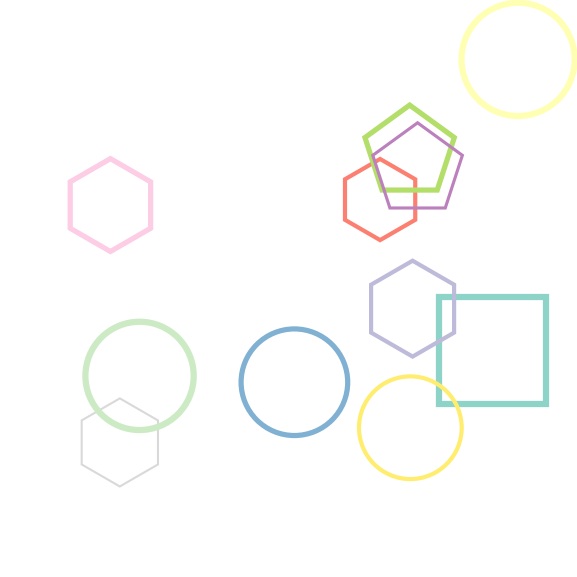[{"shape": "square", "thickness": 3, "radius": 0.46, "center": [0.853, 0.393]}, {"shape": "circle", "thickness": 3, "radius": 0.49, "center": [0.897, 0.896]}, {"shape": "hexagon", "thickness": 2, "radius": 0.41, "center": [0.714, 0.465]}, {"shape": "hexagon", "thickness": 2, "radius": 0.35, "center": [0.658, 0.654]}, {"shape": "circle", "thickness": 2.5, "radius": 0.46, "center": [0.51, 0.337]}, {"shape": "pentagon", "thickness": 2.5, "radius": 0.41, "center": [0.709, 0.736]}, {"shape": "hexagon", "thickness": 2.5, "radius": 0.4, "center": [0.191, 0.644]}, {"shape": "hexagon", "thickness": 1, "radius": 0.38, "center": [0.207, 0.233]}, {"shape": "pentagon", "thickness": 1.5, "radius": 0.41, "center": [0.723, 0.705]}, {"shape": "circle", "thickness": 3, "radius": 0.47, "center": [0.242, 0.348]}, {"shape": "circle", "thickness": 2, "radius": 0.44, "center": [0.711, 0.259]}]